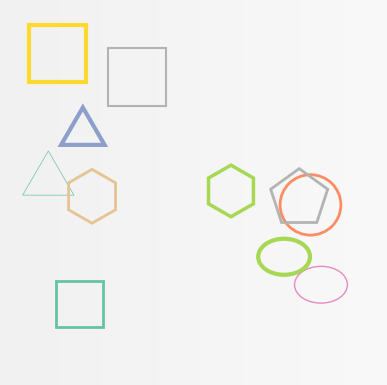[{"shape": "square", "thickness": 2, "radius": 0.3, "center": [0.204, 0.211]}, {"shape": "triangle", "thickness": 0.5, "radius": 0.38, "center": [0.125, 0.531]}, {"shape": "circle", "thickness": 2, "radius": 0.39, "center": [0.801, 0.468]}, {"shape": "triangle", "thickness": 3, "radius": 0.32, "center": [0.214, 0.656]}, {"shape": "oval", "thickness": 1, "radius": 0.34, "center": [0.828, 0.26]}, {"shape": "oval", "thickness": 3, "radius": 0.33, "center": [0.733, 0.333]}, {"shape": "hexagon", "thickness": 2.5, "radius": 0.33, "center": [0.596, 0.504]}, {"shape": "square", "thickness": 3, "radius": 0.37, "center": [0.148, 0.861]}, {"shape": "hexagon", "thickness": 2, "radius": 0.35, "center": [0.238, 0.49]}, {"shape": "square", "thickness": 1.5, "radius": 0.38, "center": [0.353, 0.8]}, {"shape": "pentagon", "thickness": 2, "radius": 0.39, "center": [0.772, 0.485]}]